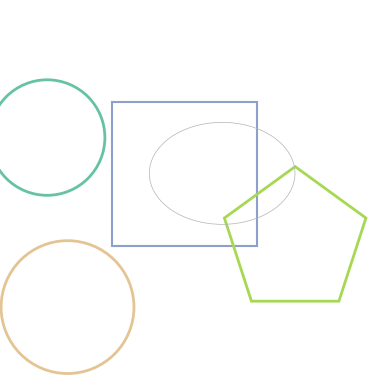[{"shape": "circle", "thickness": 2, "radius": 0.75, "center": [0.122, 0.643]}, {"shape": "square", "thickness": 1.5, "radius": 0.94, "center": [0.479, 0.548]}, {"shape": "pentagon", "thickness": 2, "radius": 0.97, "center": [0.767, 0.374]}, {"shape": "circle", "thickness": 2, "radius": 0.86, "center": [0.175, 0.202]}, {"shape": "oval", "thickness": 0.5, "radius": 0.95, "center": [0.577, 0.55]}]